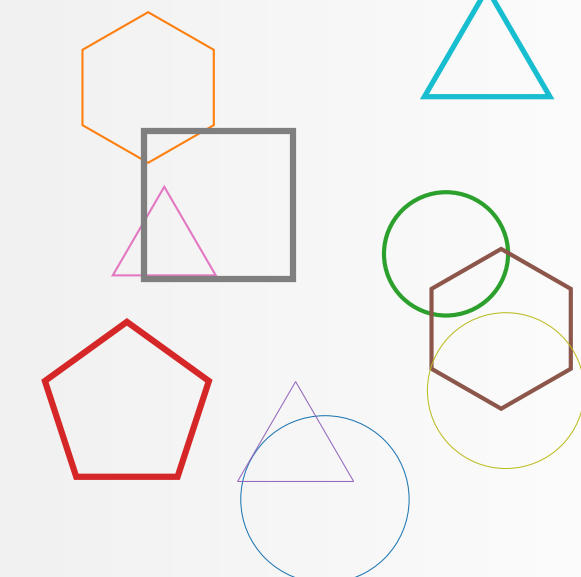[{"shape": "circle", "thickness": 0.5, "radius": 0.72, "center": [0.559, 0.134]}, {"shape": "hexagon", "thickness": 1, "radius": 0.65, "center": [0.255, 0.848]}, {"shape": "circle", "thickness": 2, "radius": 0.53, "center": [0.767, 0.56]}, {"shape": "pentagon", "thickness": 3, "radius": 0.74, "center": [0.218, 0.294]}, {"shape": "triangle", "thickness": 0.5, "radius": 0.58, "center": [0.509, 0.223]}, {"shape": "hexagon", "thickness": 2, "radius": 0.69, "center": [0.862, 0.43]}, {"shape": "triangle", "thickness": 1, "radius": 0.51, "center": [0.283, 0.573]}, {"shape": "square", "thickness": 3, "radius": 0.64, "center": [0.375, 0.645]}, {"shape": "circle", "thickness": 0.5, "radius": 0.67, "center": [0.87, 0.323]}, {"shape": "triangle", "thickness": 2.5, "radius": 0.62, "center": [0.838, 0.894]}]